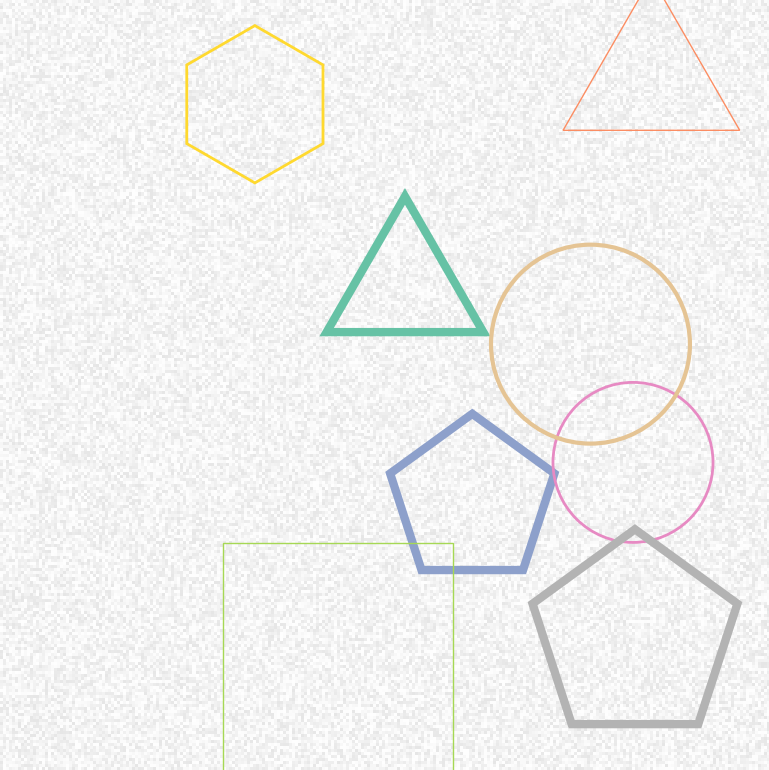[{"shape": "triangle", "thickness": 3, "radius": 0.59, "center": [0.526, 0.627]}, {"shape": "triangle", "thickness": 0.5, "radius": 0.66, "center": [0.846, 0.897]}, {"shape": "pentagon", "thickness": 3, "radius": 0.56, "center": [0.613, 0.35]}, {"shape": "circle", "thickness": 1, "radius": 0.52, "center": [0.822, 0.399]}, {"shape": "square", "thickness": 0.5, "radius": 0.75, "center": [0.439, 0.145]}, {"shape": "hexagon", "thickness": 1, "radius": 0.51, "center": [0.331, 0.865]}, {"shape": "circle", "thickness": 1.5, "radius": 0.65, "center": [0.767, 0.553]}, {"shape": "pentagon", "thickness": 3, "radius": 0.7, "center": [0.825, 0.173]}]